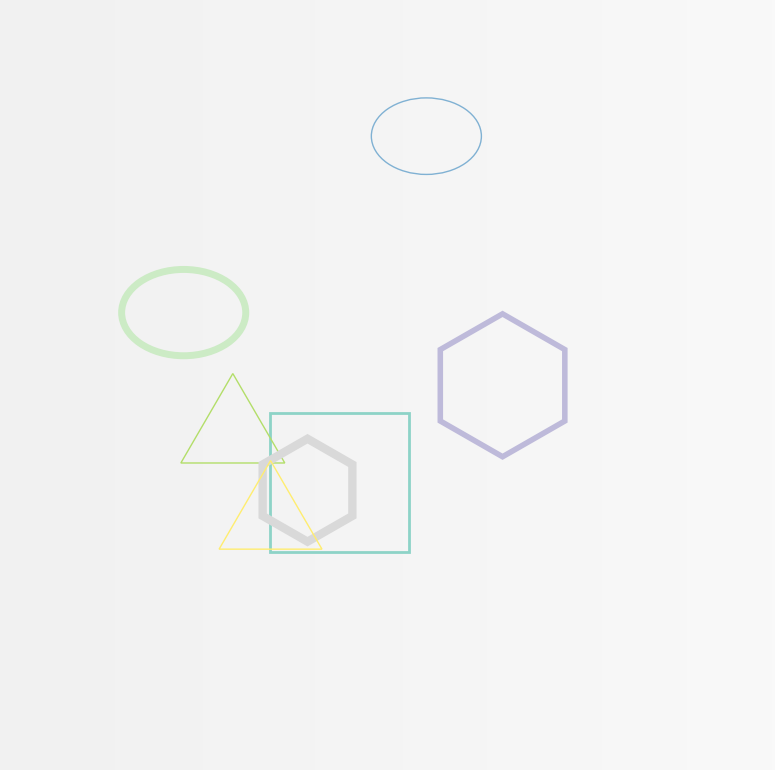[{"shape": "square", "thickness": 1, "radius": 0.45, "center": [0.438, 0.374]}, {"shape": "hexagon", "thickness": 2, "radius": 0.46, "center": [0.648, 0.5]}, {"shape": "oval", "thickness": 0.5, "radius": 0.36, "center": [0.55, 0.823]}, {"shape": "triangle", "thickness": 0.5, "radius": 0.39, "center": [0.3, 0.437]}, {"shape": "hexagon", "thickness": 3, "radius": 0.33, "center": [0.397, 0.363]}, {"shape": "oval", "thickness": 2.5, "radius": 0.4, "center": [0.237, 0.594]}, {"shape": "triangle", "thickness": 0.5, "radius": 0.38, "center": [0.349, 0.325]}]